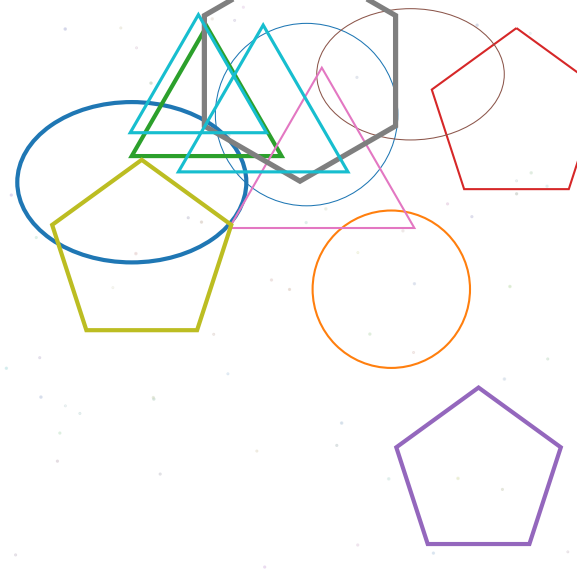[{"shape": "circle", "thickness": 0.5, "radius": 0.79, "center": [0.531, 0.801]}, {"shape": "oval", "thickness": 2, "radius": 0.99, "center": [0.228, 0.684]}, {"shape": "circle", "thickness": 1, "radius": 0.68, "center": [0.678, 0.498]}, {"shape": "triangle", "thickness": 2, "radius": 0.75, "center": [0.358, 0.804]}, {"shape": "pentagon", "thickness": 1, "radius": 0.77, "center": [0.894, 0.796]}, {"shape": "pentagon", "thickness": 2, "radius": 0.75, "center": [0.829, 0.178]}, {"shape": "oval", "thickness": 0.5, "radius": 0.81, "center": [0.711, 0.87]}, {"shape": "triangle", "thickness": 1, "radius": 0.93, "center": [0.557, 0.697]}, {"shape": "hexagon", "thickness": 2.5, "radius": 0.96, "center": [0.519, 0.877]}, {"shape": "pentagon", "thickness": 2, "radius": 0.82, "center": [0.245, 0.559]}, {"shape": "triangle", "thickness": 1.5, "radius": 0.85, "center": [0.456, 0.786]}, {"shape": "triangle", "thickness": 1.5, "radius": 0.68, "center": [0.344, 0.837]}]